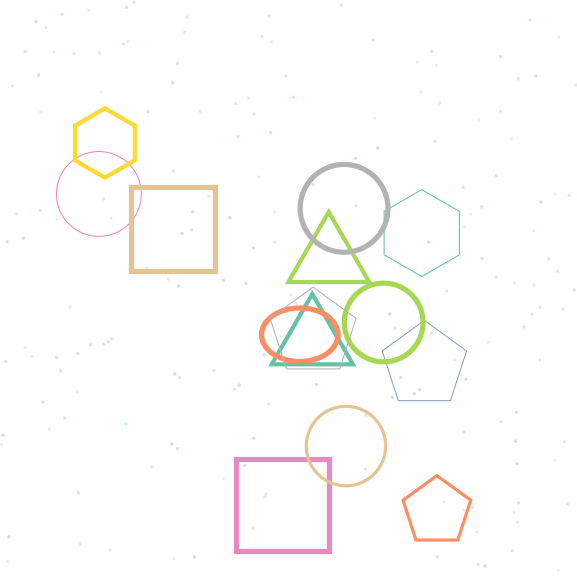[{"shape": "hexagon", "thickness": 0.5, "radius": 0.38, "center": [0.73, 0.596]}, {"shape": "triangle", "thickness": 2, "radius": 0.41, "center": [0.541, 0.409]}, {"shape": "oval", "thickness": 2.5, "radius": 0.33, "center": [0.519, 0.42]}, {"shape": "pentagon", "thickness": 1.5, "radius": 0.31, "center": [0.757, 0.114]}, {"shape": "pentagon", "thickness": 0.5, "radius": 0.38, "center": [0.735, 0.368]}, {"shape": "square", "thickness": 2.5, "radius": 0.4, "center": [0.489, 0.124]}, {"shape": "circle", "thickness": 0.5, "radius": 0.37, "center": [0.171, 0.663]}, {"shape": "triangle", "thickness": 2, "radius": 0.4, "center": [0.569, 0.551]}, {"shape": "circle", "thickness": 2.5, "radius": 0.34, "center": [0.664, 0.441]}, {"shape": "hexagon", "thickness": 2, "radius": 0.3, "center": [0.182, 0.752]}, {"shape": "square", "thickness": 2.5, "radius": 0.37, "center": [0.299, 0.602]}, {"shape": "circle", "thickness": 1.5, "radius": 0.34, "center": [0.599, 0.227]}, {"shape": "pentagon", "thickness": 0.5, "radius": 0.39, "center": [0.542, 0.424]}, {"shape": "circle", "thickness": 2.5, "radius": 0.38, "center": [0.596, 0.638]}]